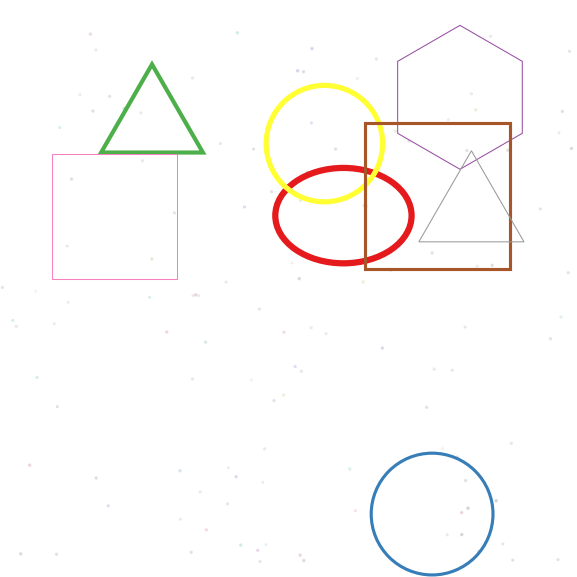[{"shape": "oval", "thickness": 3, "radius": 0.59, "center": [0.595, 0.626]}, {"shape": "circle", "thickness": 1.5, "radius": 0.53, "center": [0.748, 0.109]}, {"shape": "triangle", "thickness": 2, "radius": 0.51, "center": [0.263, 0.786]}, {"shape": "hexagon", "thickness": 0.5, "radius": 0.62, "center": [0.796, 0.831]}, {"shape": "circle", "thickness": 2.5, "radius": 0.5, "center": [0.562, 0.75]}, {"shape": "square", "thickness": 1.5, "radius": 0.63, "center": [0.757, 0.66]}, {"shape": "square", "thickness": 0.5, "radius": 0.54, "center": [0.199, 0.624]}, {"shape": "triangle", "thickness": 0.5, "radius": 0.53, "center": [0.816, 0.633]}]